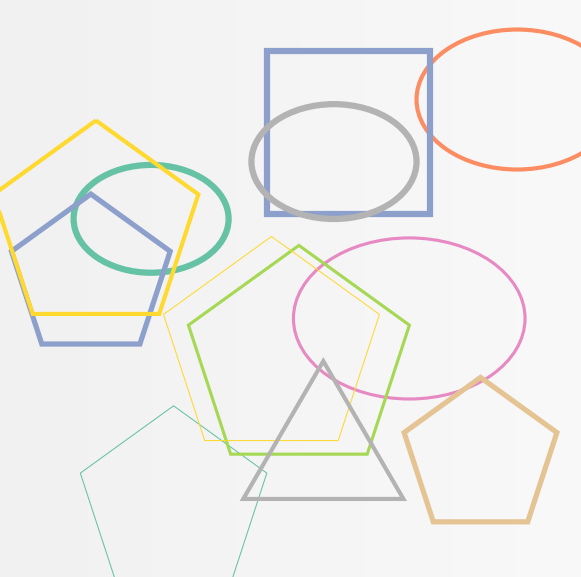[{"shape": "pentagon", "thickness": 0.5, "radius": 0.84, "center": [0.299, 0.128]}, {"shape": "oval", "thickness": 3, "radius": 0.67, "center": [0.26, 0.62]}, {"shape": "oval", "thickness": 2, "radius": 0.87, "center": [0.89, 0.827]}, {"shape": "pentagon", "thickness": 2.5, "radius": 0.72, "center": [0.156, 0.52]}, {"shape": "square", "thickness": 3, "radius": 0.7, "center": [0.599, 0.769]}, {"shape": "oval", "thickness": 1.5, "radius": 1.0, "center": [0.704, 0.448]}, {"shape": "pentagon", "thickness": 1.5, "radius": 1.0, "center": [0.514, 0.374]}, {"shape": "pentagon", "thickness": 2, "radius": 0.93, "center": [0.165, 0.605]}, {"shape": "pentagon", "thickness": 0.5, "radius": 0.98, "center": [0.467, 0.394]}, {"shape": "pentagon", "thickness": 2.5, "radius": 0.69, "center": [0.827, 0.207]}, {"shape": "triangle", "thickness": 2, "radius": 0.8, "center": [0.556, 0.215]}, {"shape": "oval", "thickness": 3, "radius": 0.71, "center": [0.575, 0.719]}]